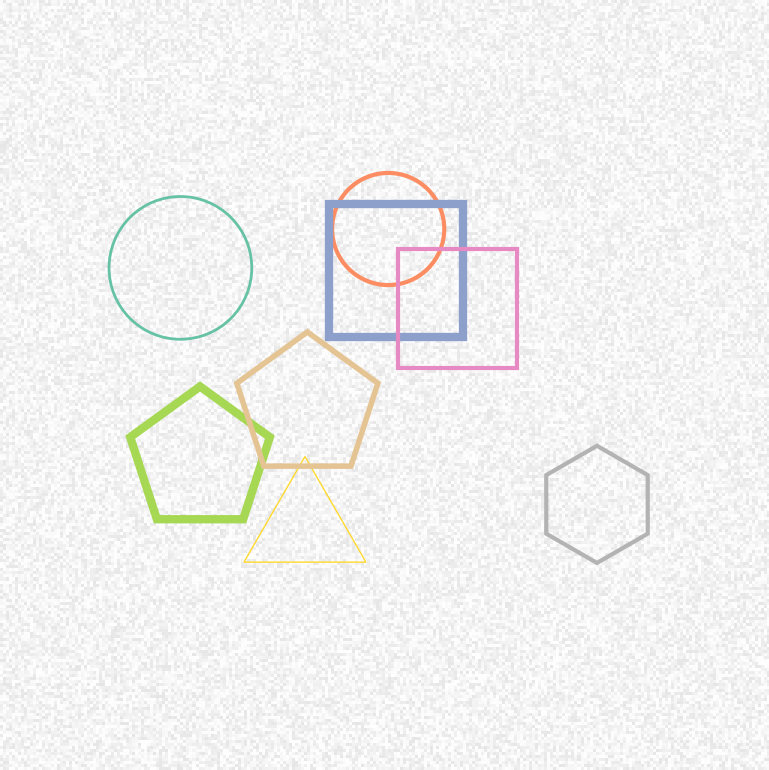[{"shape": "circle", "thickness": 1, "radius": 0.46, "center": [0.234, 0.652]}, {"shape": "circle", "thickness": 1.5, "radius": 0.36, "center": [0.504, 0.703]}, {"shape": "square", "thickness": 3, "radius": 0.43, "center": [0.515, 0.649]}, {"shape": "square", "thickness": 1.5, "radius": 0.39, "center": [0.594, 0.599]}, {"shape": "pentagon", "thickness": 3, "radius": 0.48, "center": [0.26, 0.403]}, {"shape": "triangle", "thickness": 0.5, "radius": 0.46, "center": [0.396, 0.316]}, {"shape": "pentagon", "thickness": 2, "radius": 0.48, "center": [0.399, 0.473]}, {"shape": "hexagon", "thickness": 1.5, "radius": 0.38, "center": [0.775, 0.345]}]